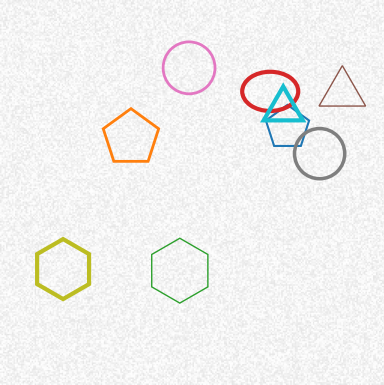[{"shape": "pentagon", "thickness": 1.5, "radius": 0.3, "center": [0.747, 0.669]}, {"shape": "pentagon", "thickness": 2, "radius": 0.38, "center": [0.34, 0.642]}, {"shape": "hexagon", "thickness": 1, "radius": 0.42, "center": [0.467, 0.297]}, {"shape": "oval", "thickness": 3, "radius": 0.36, "center": [0.702, 0.763]}, {"shape": "triangle", "thickness": 1, "radius": 0.35, "center": [0.889, 0.76]}, {"shape": "circle", "thickness": 2, "radius": 0.34, "center": [0.491, 0.824]}, {"shape": "circle", "thickness": 2.5, "radius": 0.33, "center": [0.83, 0.601]}, {"shape": "hexagon", "thickness": 3, "radius": 0.39, "center": [0.164, 0.301]}, {"shape": "triangle", "thickness": 3, "radius": 0.29, "center": [0.736, 0.717]}]